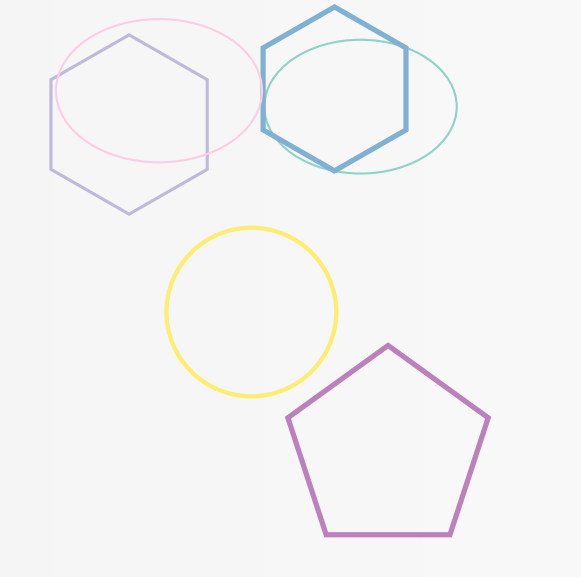[{"shape": "oval", "thickness": 1, "radius": 0.83, "center": [0.62, 0.814]}, {"shape": "hexagon", "thickness": 1.5, "radius": 0.78, "center": [0.222, 0.784]}, {"shape": "hexagon", "thickness": 2.5, "radius": 0.71, "center": [0.576, 0.845]}, {"shape": "oval", "thickness": 1, "radius": 0.89, "center": [0.274, 0.842]}, {"shape": "pentagon", "thickness": 2.5, "radius": 0.91, "center": [0.668, 0.22]}, {"shape": "circle", "thickness": 2, "radius": 0.73, "center": [0.432, 0.459]}]